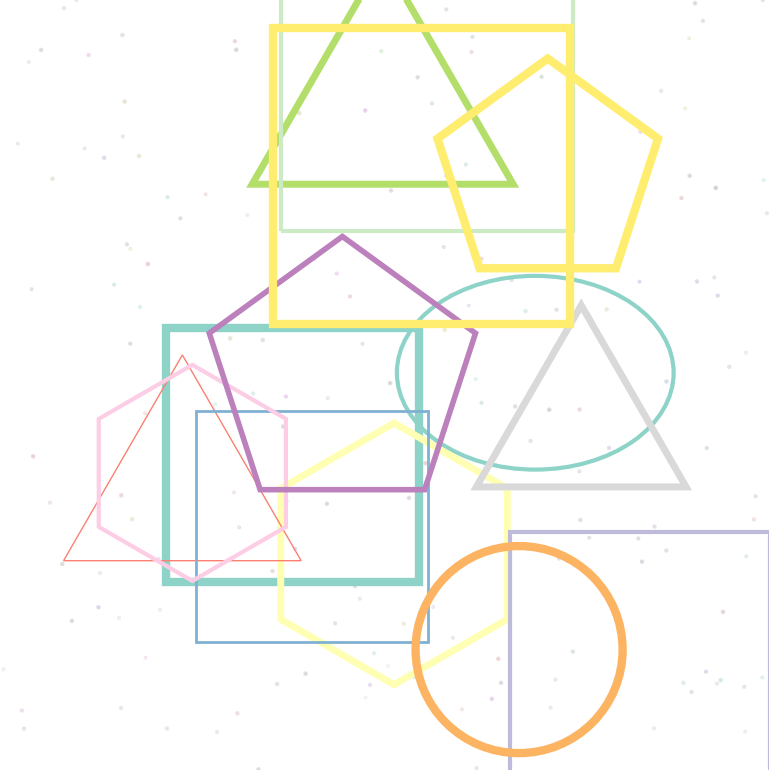[{"shape": "oval", "thickness": 1.5, "radius": 0.9, "center": [0.695, 0.516]}, {"shape": "square", "thickness": 3, "radius": 0.82, "center": [0.38, 0.409]}, {"shape": "hexagon", "thickness": 2.5, "radius": 0.85, "center": [0.512, 0.281]}, {"shape": "square", "thickness": 1.5, "radius": 0.84, "center": [0.831, 0.14]}, {"shape": "triangle", "thickness": 0.5, "radius": 0.89, "center": [0.237, 0.361]}, {"shape": "square", "thickness": 1, "radius": 0.75, "center": [0.405, 0.316]}, {"shape": "circle", "thickness": 3, "radius": 0.67, "center": [0.674, 0.156]}, {"shape": "triangle", "thickness": 2.5, "radius": 0.98, "center": [0.497, 0.859]}, {"shape": "hexagon", "thickness": 1.5, "radius": 0.7, "center": [0.25, 0.386]}, {"shape": "triangle", "thickness": 2.5, "radius": 0.79, "center": [0.755, 0.446]}, {"shape": "pentagon", "thickness": 2, "radius": 0.91, "center": [0.445, 0.511]}, {"shape": "square", "thickness": 1.5, "radius": 0.95, "center": [0.554, 0.889]}, {"shape": "pentagon", "thickness": 3, "radius": 0.75, "center": [0.711, 0.773]}, {"shape": "square", "thickness": 3, "radius": 0.96, "center": [0.547, 0.771]}]